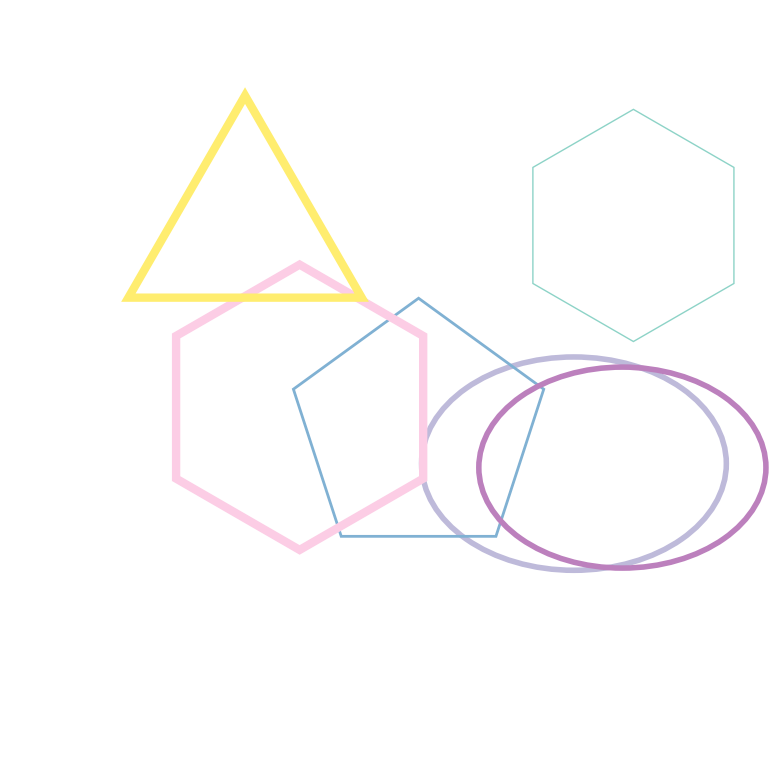[{"shape": "hexagon", "thickness": 0.5, "radius": 0.75, "center": [0.823, 0.707]}, {"shape": "oval", "thickness": 2, "radius": 0.99, "center": [0.745, 0.398]}, {"shape": "pentagon", "thickness": 1, "radius": 0.85, "center": [0.544, 0.442]}, {"shape": "hexagon", "thickness": 3, "radius": 0.93, "center": [0.389, 0.471]}, {"shape": "oval", "thickness": 2, "radius": 0.93, "center": [0.808, 0.393]}, {"shape": "triangle", "thickness": 3, "radius": 0.87, "center": [0.318, 0.701]}]